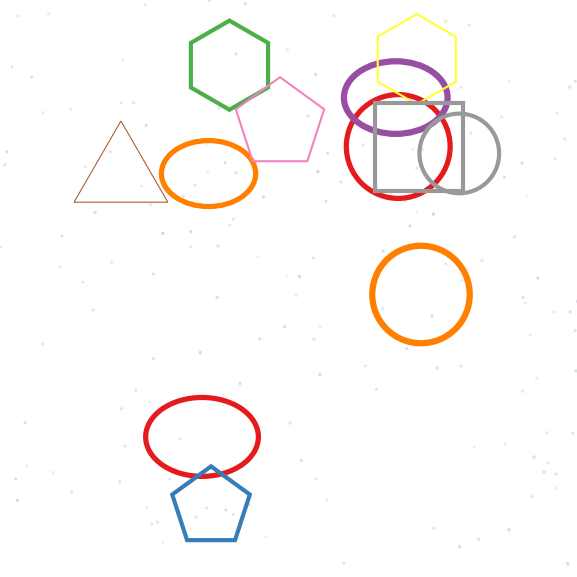[{"shape": "circle", "thickness": 2.5, "radius": 0.45, "center": [0.69, 0.745]}, {"shape": "oval", "thickness": 2.5, "radius": 0.49, "center": [0.35, 0.243]}, {"shape": "pentagon", "thickness": 2, "radius": 0.35, "center": [0.365, 0.121]}, {"shape": "hexagon", "thickness": 2, "radius": 0.39, "center": [0.397, 0.886]}, {"shape": "oval", "thickness": 3, "radius": 0.45, "center": [0.685, 0.83]}, {"shape": "oval", "thickness": 2.5, "radius": 0.41, "center": [0.361, 0.699]}, {"shape": "circle", "thickness": 3, "radius": 0.42, "center": [0.729, 0.489]}, {"shape": "hexagon", "thickness": 1, "radius": 0.39, "center": [0.722, 0.897]}, {"shape": "triangle", "thickness": 0.5, "radius": 0.47, "center": [0.209, 0.696]}, {"shape": "pentagon", "thickness": 1, "radius": 0.4, "center": [0.485, 0.785]}, {"shape": "square", "thickness": 2, "radius": 0.38, "center": [0.726, 0.745]}, {"shape": "circle", "thickness": 2, "radius": 0.34, "center": [0.795, 0.733]}]